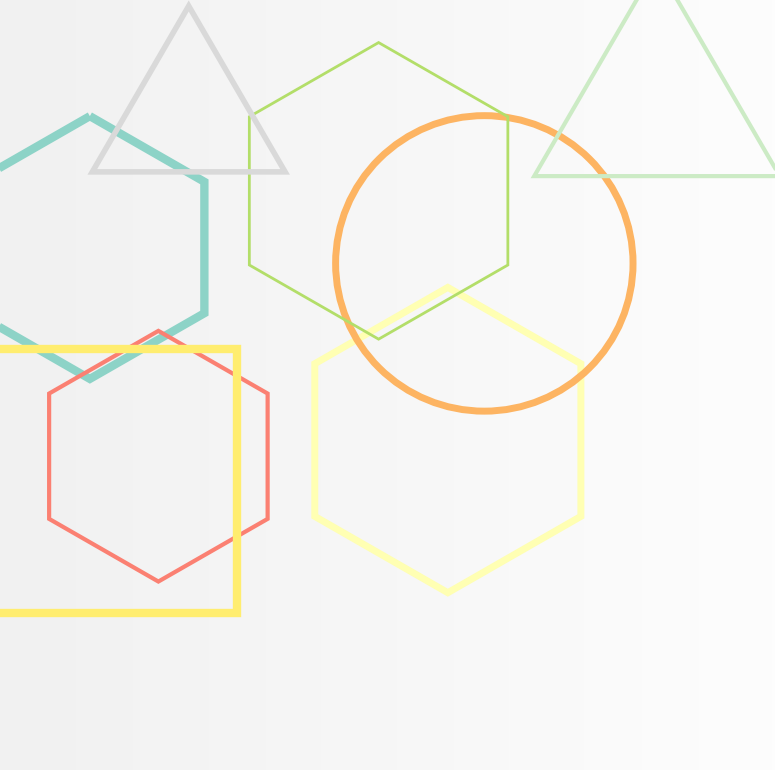[{"shape": "hexagon", "thickness": 3, "radius": 0.85, "center": [0.116, 0.679]}, {"shape": "hexagon", "thickness": 2.5, "radius": 0.99, "center": [0.578, 0.429]}, {"shape": "hexagon", "thickness": 1.5, "radius": 0.81, "center": [0.204, 0.408]}, {"shape": "circle", "thickness": 2.5, "radius": 0.96, "center": [0.625, 0.658]}, {"shape": "hexagon", "thickness": 1, "radius": 0.96, "center": [0.489, 0.752]}, {"shape": "triangle", "thickness": 2, "radius": 0.72, "center": [0.244, 0.849]}, {"shape": "triangle", "thickness": 1.5, "radius": 0.91, "center": [0.848, 0.863]}, {"shape": "square", "thickness": 3, "radius": 0.86, "center": [0.134, 0.375]}]